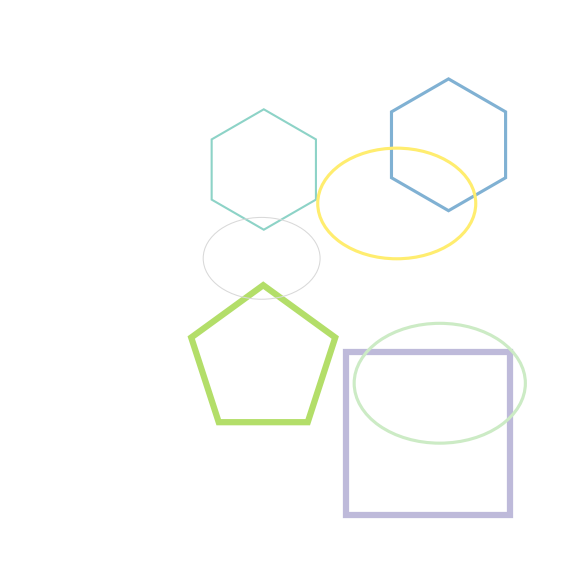[{"shape": "hexagon", "thickness": 1, "radius": 0.52, "center": [0.457, 0.706]}, {"shape": "square", "thickness": 3, "radius": 0.71, "center": [0.741, 0.248]}, {"shape": "hexagon", "thickness": 1.5, "radius": 0.57, "center": [0.777, 0.748]}, {"shape": "pentagon", "thickness": 3, "radius": 0.66, "center": [0.456, 0.374]}, {"shape": "oval", "thickness": 0.5, "radius": 0.51, "center": [0.453, 0.552]}, {"shape": "oval", "thickness": 1.5, "radius": 0.74, "center": [0.762, 0.336]}, {"shape": "oval", "thickness": 1.5, "radius": 0.68, "center": [0.687, 0.647]}]